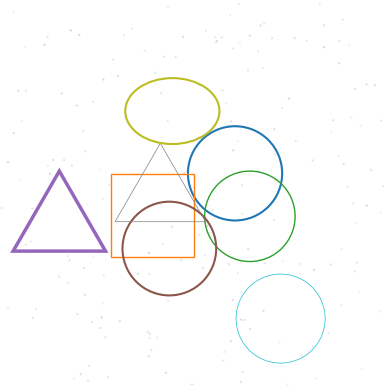[{"shape": "circle", "thickness": 1.5, "radius": 0.61, "center": [0.611, 0.55]}, {"shape": "square", "thickness": 1, "radius": 0.54, "center": [0.397, 0.44]}, {"shape": "circle", "thickness": 1, "radius": 0.59, "center": [0.649, 0.438]}, {"shape": "triangle", "thickness": 2.5, "radius": 0.69, "center": [0.154, 0.417]}, {"shape": "circle", "thickness": 1.5, "radius": 0.61, "center": [0.44, 0.354]}, {"shape": "triangle", "thickness": 0.5, "radius": 0.68, "center": [0.416, 0.492]}, {"shape": "oval", "thickness": 1.5, "radius": 0.61, "center": [0.448, 0.711]}, {"shape": "circle", "thickness": 0.5, "radius": 0.58, "center": [0.729, 0.173]}]